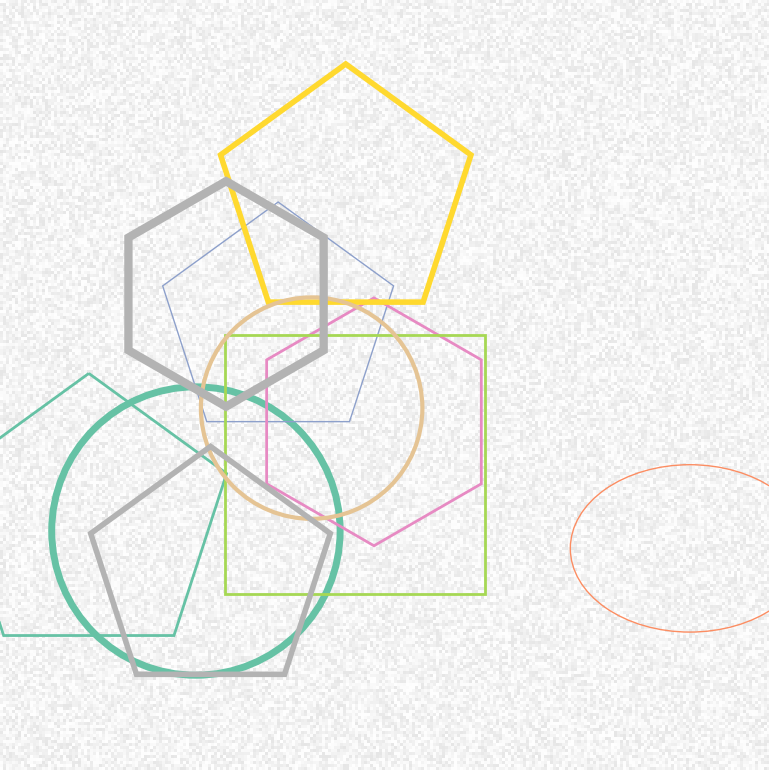[{"shape": "circle", "thickness": 2.5, "radius": 0.94, "center": [0.254, 0.31]}, {"shape": "pentagon", "thickness": 1, "radius": 0.94, "center": [0.115, 0.327]}, {"shape": "oval", "thickness": 0.5, "radius": 0.78, "center": [0.896, 0.288]}, {"shape": "pentagon", "thickness": 0.5, "radius": 0.79, "center": [0.361, 0.58]}, {"shape": "hexagon", "thickness": 1, "radius": 0.8, "center": [0.486, 0.452]}, {"shape": "square", "thickness": 1, "radius": 0.84, "center": [0.461, 0.397]}, {"shape": "pentagon", "thickness": 2, "radius": 0.85, "center": [0.449, 0.746]}, {"shape": "circle", "thickness": 1.5, "radius": 0.72, "center": [0.405, 0.47]}, {"shape": "pentagon", "thickness": 2, "radius": 0.82, "center": [0.273, 0.257]}, {"shape": "hexagon", "thickness": 3, "radius": 0.73, "center": [0.294, 0.618]}]